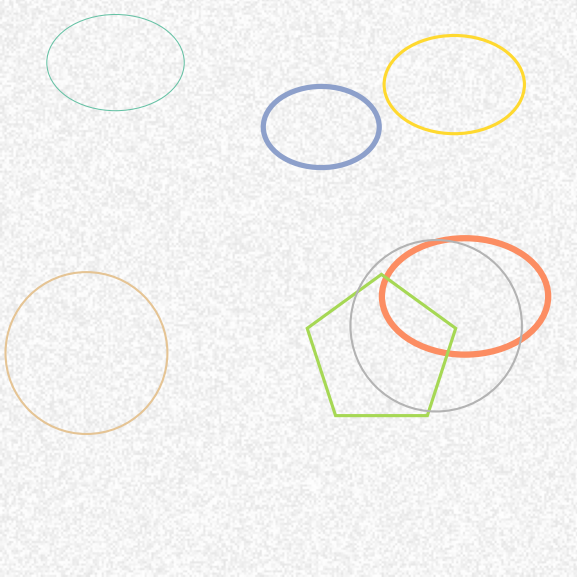[{"shape": "oval", "thickness": 0.5, "radius": 0.59, "center": [0.2, 0.891]}, {"shape": "oval", "thickness": 3, "radius": 0.72, "center": [0.805, 0.486]}, {"shape": "oval", "thickness": 2.5, "radius": 0.5, "center": [0.556, 0.779]}, {"shape": "pentagon", "thickness": 1.5, "radius": 0.68, "center": [0.661, 0.389]}, {"shape": "oval", "thickness": 1.5, "radius": 0.61, "center": [0.787, 0.853]}, {"shape": "circle", "thickness": 1, "radius": 0.7, "center": [0.15, 0.388]}, {"shape": "circle", "thickness": 1, "radius": 0.74, "center": [0.755, 0.435]}]